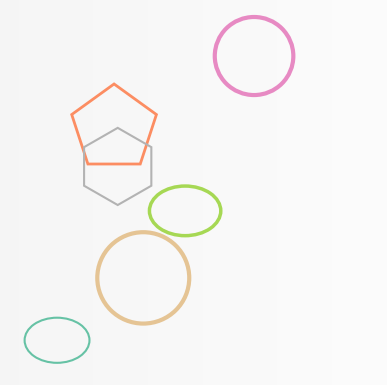[{"shape": "oval", "thickness": 1.5, "radius": 0.42, "center": [0.147, 0.116]}, {"shape": "pentagon", "thickness": 2, "radius": 0.57, "center": [0.294, 0.667]}, {"shape": "circle", "thickness": 3, "radius": 0.51, "center": [0.656, 0.854]}, {"shape": "oval", "thickness": 2.5, "radius": 0.46, "center": [0.478, 0.452]}, {"shape": "circle", "thickness": 3, "radius": 0.59, "center": [0.37, 0.278]}, {"shape": "hexagon", "thickness": 1.5, "radius": 0.5, "center": [0.304, 0.568]}]